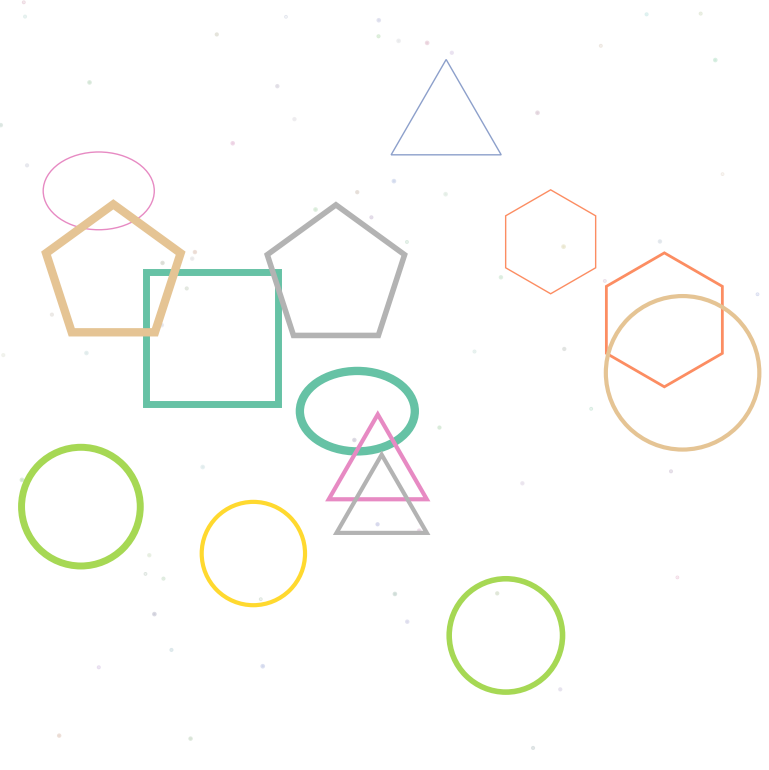[{"shape": "square", "thickness": 2.5, "radius": 0.43, "center": [0.276, 0.562]}, {"shape": "oval", "thickness": 3, "radius": 0.37, "center": [0.464, 0.466]}, {"shape": "hexagon", "thickness": 0.5, "radius": 0.34, "center": [0.715, 0.686]}, {"shape": "hexagon", "thickness": 1, "radius": 0.43, "center": [0.863, 0.585]}, {"shape": "triangle", "thickness": 0.5, "radius": 0.41, "center": [0.579, 0.84]}, {"shape": "oval", "thickness": 0.5, "radius": 0.36, "center": [0.128, 0.752]}, {"shape": "triangle", "thickness": 1.5, "radius": 0.37, "center": [0.491, 0.388]}, {"shape": "circle", "thickness": 2.5, "radius": 0.39, "center": [0.105, 0.342]}, {"shape": "circle", "thickness": 2, "radius": 0.37, "center": [0.657, 0.175]}, {"shape": "circle", "thickness": 1.5, "radius": 0.34, "center": [0.329, 0.281]}, {"shape": "circle", "thickness": 1.5, "radius": 0.5, "center": [0.886, 0.516]}, {"shape": "pentagon", "thickness": 3, "radius": 0.46, "center": [0.147, 0.643]}, {"shape": "pentagon", "thickness": 2, "radius": 0.47, "center": [0.436, 0.64]}, {"shape": "triangle", "thickness": 1.5, "radius": 0.34, "center": [0.496, 0.342]}]